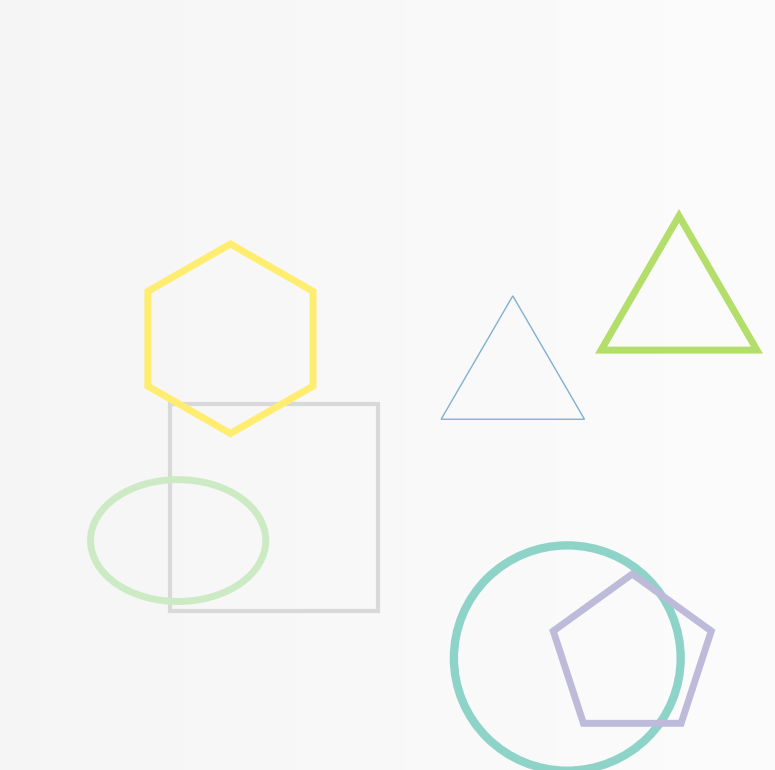[{"shape": "circle", "thickness": 3, "radius": 0.73, "center": [0.732, 0.145]}, {"shape": "pentagon", "thickness": 2.5, "radius": 0.54, "center": [0.816, 0.147]}, {"shape": "triangle", "thickness": 0.5, "radius": 0.53, "center": [0.662, 0.509]}, {"shape": "triangle", "thickness": 2.5, "radius": 0.58, "center": [0.876, 0.603]}, {"shape": "square", "thickness": 1.5, "radius": 0.67, "center": [0.353, 0.341]}, {"shape": "oval", "thickness": 2.5, "radius": 0.57, "center": [0.23, 0.298]}, {"shape": "hexagon", "thickness": 2.5, "radius": 0.62, "center": [0.297, 0.56]}]